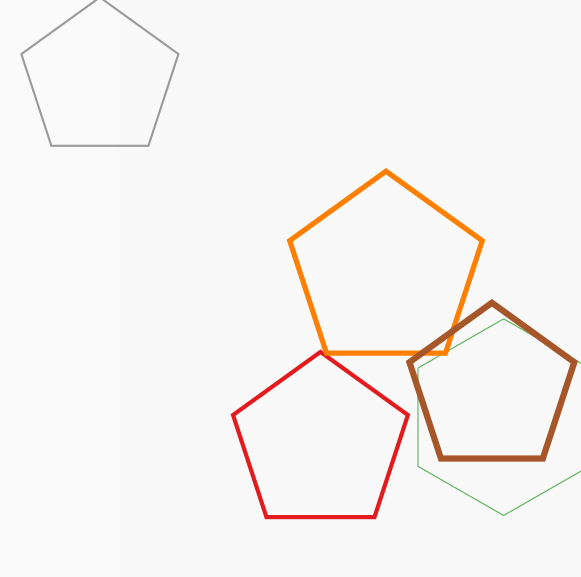[{"shape": "pentagon", "thickness": 2, "radius": 0.79, "center": [0.551, 0.232]}, {"shape": "hexagon", "thickness": 0.5, "radius": 0.85, "center": [0.867, 0.277]}, {"shape": "pentagon", "thickness": 2.5, "radius": 0.87, "center": [0.664, 0.529]}, {"shape": "pentagon", "thickness": 3, "radius": 0.75, "center": [0.846, 0.326]}, {"shape": "pentagon", "thickness": 1, "radius": 0.71, "center": [0.172, 0.862]}]